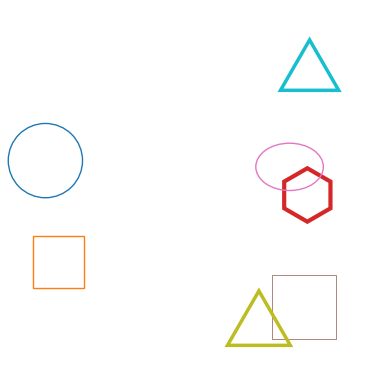[{"shape": "circle", "thickness": 1, "radius": 0.48, "center": [0.118, 0.583]}, {"shape": "square", "thickness": 1, "radius": 0.33, "center": [0.152, 0.32]}, {"shape": "hexagon", "thickness": 3, "radius": 0.35, "center": [0.798, 0.494]}, {"shape": "square", "thickness": 0.5, "radius": 0.41, "center": [0.789, 0.203]}, {"shape": "oval", "thickness": 1, "radius": 0.44, "center": [0.752, 0.567]}, {"shape": "triangle", "thickness": 2.5, "radius": 0.47, "center": [0.672, 0.15]}, {"shape": "triangle", "thickness": 2.5, "radius": 0.44, "center": [0.804, 0.809]}]